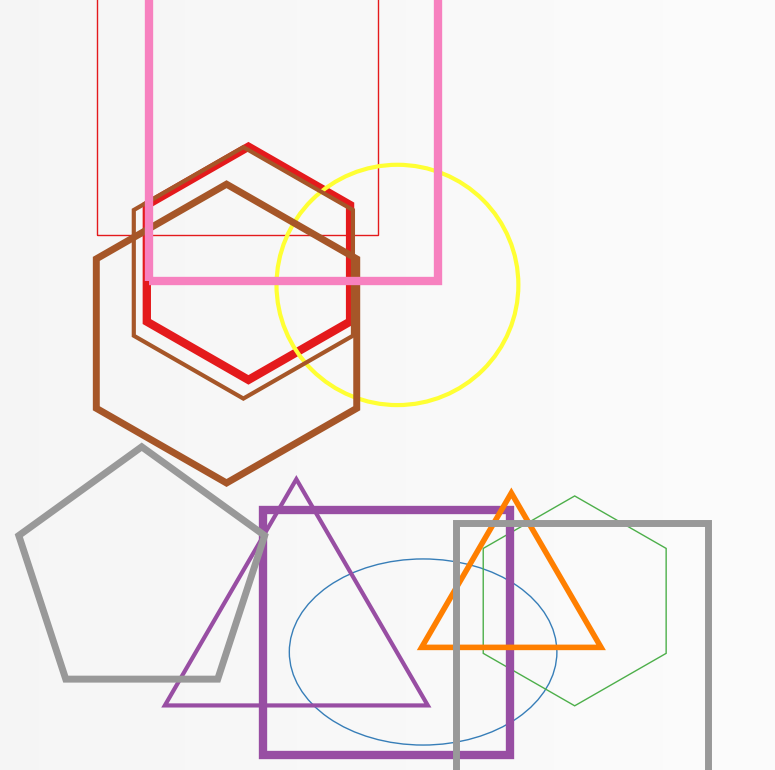[{"shape": "hexagon", "thickness": 3, "radius": 0.76, "center": [0.321, 0.658]}, {"shape": "square", "thickness": 0.5, "radius": 0.91, "center": [0.307, 0.876]}, {"shape": "oval", "thickness": 0.5, "radius": 0.86, "center": [0.546, 0.153]}, {"shape": "hexagon", "thickness": 0.5, "radius": 0.68, "center": [0.742, 0.22]}, {"shape": "square", "thickness": 3, "radius": 0.8, "center": [0.498, 0.179]}, {"shape": "triangle", "thickness": 1.5, "radius": 0.98, "center": [0.382, 0.182]}, {"shape": "triangle", "thickness": 2, "radius": 0.67, "center": [0.66, 0.226]}, {"shape": "circle", "thickness": 1.5, "radius": 0.78, "center": [0.513, 0.63]}, {"shape": "hexagon", "thickness": 2.5, "radius": 0.97, "center": [0.292, 0.567]}, {"shape": "hexagon", "thickness": 1.5, "radius": 0.82, "center": [0.314, 0.646]}, {"shape": "square", "thickness": 3, "radius": 0.93, "center": [0.379, 0.822]}, {"shape": "pentagon", "thickness": 2.5, "radius": 0.83, "center": [0.183, 0.253]}, {"shape": "square", "thickness": 2.5, "radius": 0.81, "center": [0.751, 0.158]}]